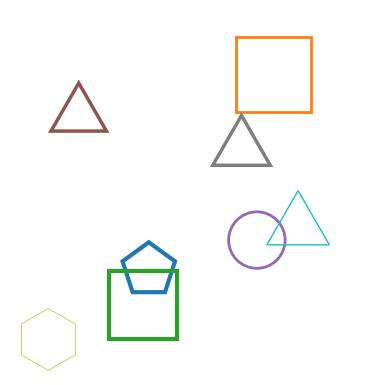[{"shape": "pentagon", "thickness": 3, "radius": 0.36, "center": [0.386, 0.299]}, {"shape": "square", "thickness": 2, "radius": 0.49, "center": [0.71, 0.807]}, {"shape": "square", "thickness": 3, "radius": 0.44, "center": [0.372, 0.208]}, {"shape": "circle", "thickness": 2, "radius": 0.37, "center": [0.667, 0.376]}, {"shape": "triangle", "thickness": 2.5, "radius": 0.42, "center": [0.204, 0.701]}, {"shape": "triangle", "thickness": 2.5, "radius": 0.43, "center": [0.627, 0.614]}, {"shape": "hexagon", "thickness": 0.5, "radius": 0.4, "center": [0.126, 0.118]}, {"shape": "triangle", "thickness": 1, "radius": 0.47, "center": [0.774, 0.411]}]